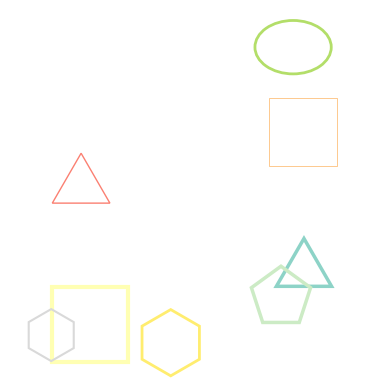[{"shape": "triangle", "thickness": 2.5, "radius": 0.41, "center": [0.79, 0.298]}, {"shape": "square", "thickness": 3, "radius": 0.49, "center": [0.234, 0.157]}, {"shape": "triangle", "thickness": 1, "radius": 0.43, "center": [0.211, 0.516]}, {"shape": "square", "thickness": 0.5, "radius": 0.44, "center": [0.788, 0.658]}, {"shape": "oval", "thickness": 2, "radius": 0.5, "center": [0.761, 0.877]}, {"shape": "hexagon", "thickness": 1.5, "radius": 0.34, "center": [0.133, 0.13]}, {"shape": "pentagon", "thickness": 2.5, "radius": 0.4, "center": [0.73, 0.228]}, {"shape": "hexagon", "thickness": 2, "radius": 0.43, "center": [0.443, 0.11]}]